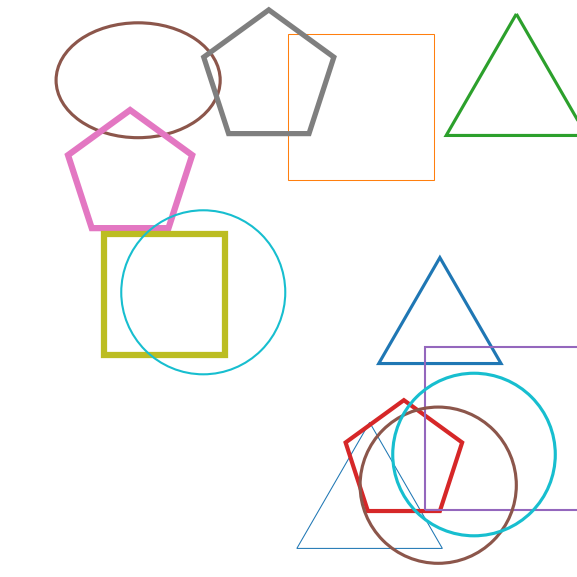[{"shape": "triangle", "thickness": 1.5, "radius": 0.61, "center": [0.762, 0.431]}, {"shape": "triangle", "thickness": 0.5, "radius": 0.73, "center": [0.64, 0.122]}, {"shape": "square", "thickness": 0.5, "radius": 0.63, "center": [0.625, 0.814]}, {"shape": "triangle", "thickness": 1.5, "radius": 0.7, "center": [0.894, 0.835]}, {"shape": "pentagon", "thickness": 2, "radius": 0.53, "center": [0.699, 0.2]}, {"shape": "square", "thickness": 1, "radius": 0.7, "center": [0.876, 0.257]}, {"shape": "oval", "thickness": 1.5, "radius": 0.71, "center": [0.239, 0.86]}, {"shape": "circle", "thickness": 1.5, "radius": 0.68, "center": [0.759, 0.159]}, {"shape": "pentagon", "thickness": 3, "radius": 0.57, "center": [0.225, 0.696]}, {"shape": "pentagon", "thickness": 2.5, "radius": 0.59, "center": [0.465, 0.864]}, {"shape": "square", "thickness": 3, "radius": 0.52, "center": [0.286, 0.489]}, {"shape": "circle", "thickness": 1.5, "radius": 0.7, "center": [0.821, 0.212]}, {"shape": "circle", "thickness": 1, "radius": 0.71, "center": [0.352, 0.493]}]